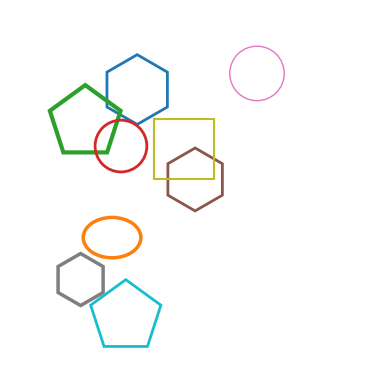[{"shape": "hexagon", "thickness": 2, "radius": 0.45, "center": [0.356, 0.767]}, {"shape": "oval", "thickness": 2.5, "radius": 0.37, "center": [0.291, 0.383]}, {"shape": "pentagon", "thickness": 3, "radius": 0.48, "center": [0.221, 0.682]}, {"shape": "circle", "thickness": 2, "radius": 0.34, "center": [0.314, 0.621]}, {"shape": "hexagon", "thickness": 2, "radius": 0.41, "center": [0.507, 0.534]}, {"shape": "circle", "thickness": 1, "radius": 0.35, "center": [0.668, 0.809]}, {"shape": "hexagon", "thickness": 2.5, "radius": 0.34, "center": [0.209, 0.274]}, {"shape": "square", "thickness": 1.5, "radius": 0.39, "center": [0.479, 0.613]}, {"shape": "pentagon", "thickness": 2, "radius": 0.48, "center": [0.327, 0.178]}]